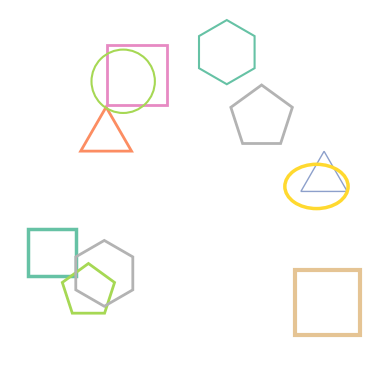[{"shape": "hexagon", "thickness": 1.5, "radius": 0.42, "center": [0.589, 0.865]}, {"shape": "square", "thickness": 2.5, "radius": 0.31, "center": [0.135, 0.344]}, {"shape": "triangle", "thickness": 2, "radius": 0.38, "center": [0.276, 0.646]}, {"shape": "triangle", "thickness": 1, "radius": 0.35, "center": [0.842, 0.538]}, {"shape": "square", "thickness": 2, "radius": 0.39, "center": [0.357, 0.804]}, {"shape": "circle", "thickness": 1.5, "radius": 0.41, "center": [0.32, 0.789]}, {"shape": "pentagon", "thickness": 2, "radius": 0.36, "center": [0.23, 0.244]}, {"shape": "oval", "thickness": 2.5, "radius": 0.41, "center": [0.822, 0.516]}, {"shape": "square", "thickness": 3, "radius": 0.42, "center": [0.851, 0.214]}, {"shape": "hexagon", "thickness": 2, "radius": 0.43, "center": [0.271, 0.29]}, {"shape": "pentagon", "thickness": 2, "radius": 0.42, "center": [0.68, 0.695]}]